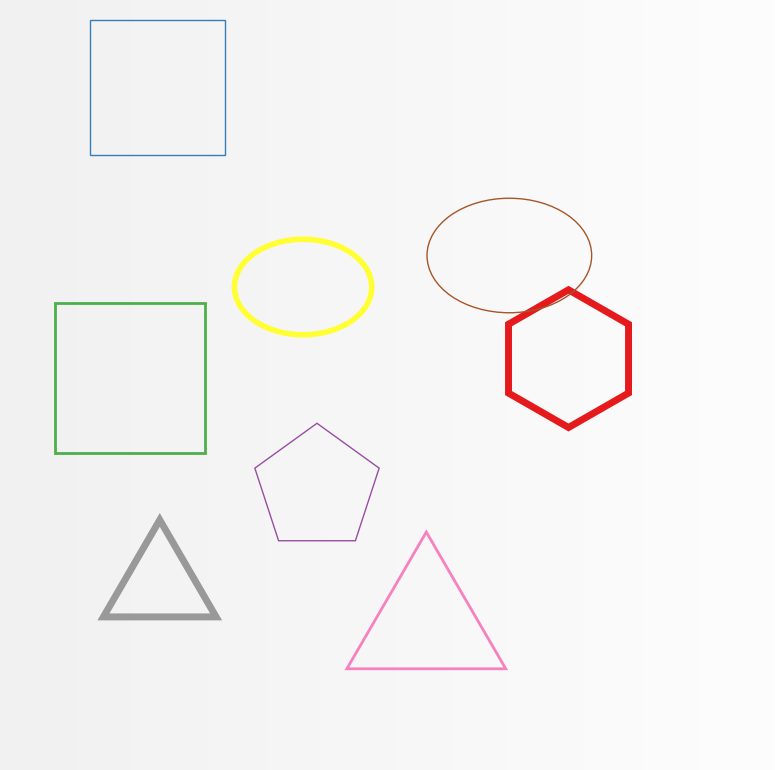[{"shape": "hexagon", "thickness": 2.5, "radius": 0.45, "center": [0.734, 0.534]}, {"shape": "square", "thickness": 0.5, "radius": 0.44, "center": [0.203, 0.887]}, {"shape": "square", "thickness": 1, "radius": 0.48, "center": [0.168, 0.509]}, {"shape": "pentagon", "thickness": 0.5, "radius": 0.42, "center": [0.409, 0.366]}, {"shape": "oval", "thickness": 2, "radius": 0.44, "center": [0.391, 0.627]}, {"shape": "oval", "thickness": 0.5, "radius": 0.53, "center": [0.657, 0.668]}, {"shape": "triangle", "thickness": 1, "radius": 0.59, "center": [0.55, 0.191]}, {"shape": "triangle", "thickness": 2.5, "radius": 0.42, "center": [0.206, 0.241]}]